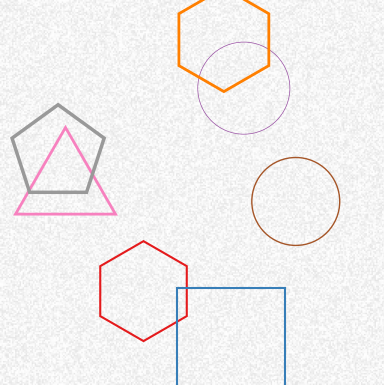[{"shape": "hexagon", "thickness": 1.5, "radius": 0.65, "center": [0.373, 0.244]}, {"shape": "square", "thickness": 1.5, "radius": 0.7, "center": [0.6, 0.113]}, {"shape": "circle", "thickness": 0.5, "radius": 0.6, "center": [0.633, 0.771]}, {"shape": "hexagon", "thickness": 2, "radius": 0.67, "center": [0.581, 0.897]}, {"shape": "circle", "thickness": 1, "radius": 0.57, "center": [0.768, 0.477]}, {"shape": "triangle", "thickness": 2, "radius": 0.75, "center": [0.17, 0.519]}, {"shape": "pentagon", "thickness": 2.5, "radius": 0.63, "center": [0.151, 0.602]}]